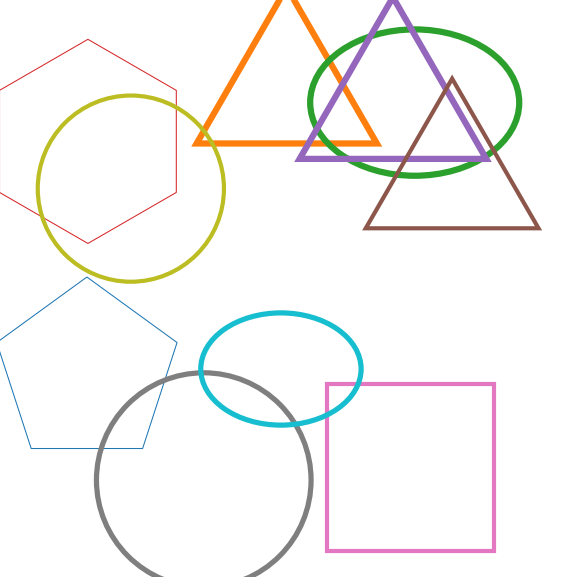[{"shape": "pentagon", "thickness": 0.5, "radius": 0.82, "center": [0.15, 0.355]}, {"shape": "triangle", "thickness": 3, "radius": 0.9, "center": [0.497, 0.841]}, {"shape": "oval", "thickness": 3, "radius": 0.91, "center": [0.718, 0.822]}, {"shape": "hexagon", "thickness": 0.5, "radius": 0.88, "center": [0.152, 0.754]}, {"shape": "triangle", "thickness": 3, "radius": 0.93, "center": [0.68, 0.817]}, {"shape": "triangle", "thickness": 2, "radius": 0.86, "center": [0.783, 0.69]}, {"shape": "square", "thickness": 2, "radius": 0.72, "center": [0.712, 0.189]}, {"shape": "circle", "thickness": 2.5, "radius": 0.93, "center": [0.353, 0.168]}, {"shape": "circle", "thickness": 2, "radius": 0.81, "center": [0.227, 0.673]}, {"shape": "oval", "thickness": 2.5, "radius": 0.69, "center": [0.486, 0.36]}]